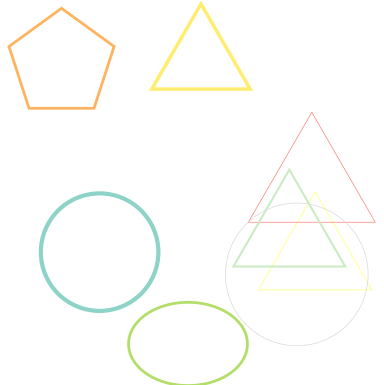[{"shape": "circle", "thickness": 3, "radius": 0.76, "center": [0.259, 0.345]}, {"shape": "triangle", "thickness": 1, "radius": 0.85, "center": [0.819, 0.332]}, {"shape": "triangle", "thickness": 0.5, "radius": 0.95, "center": [0.81, 0.518]}, {"shape": "pentagon", "thickness": 2, "radius": 0.72, "center": [0.16, 0.835]}, {"shape": "oval", "thickness": 2, "radius": 0.77, "center": [0.488, 0.107]}, {"shape": "circle", "thickness": 0.5, "radius": 0.93, "center": [0.771, 0.287]}, {"shape": "triangle", "thickness": 1.5, "radius": 0.84, "center": [0.752, 0.392]}, {"shape": "triangle", "thickness": 2.5, "radius": 0.74, "center": [0.522, 0.842]}]